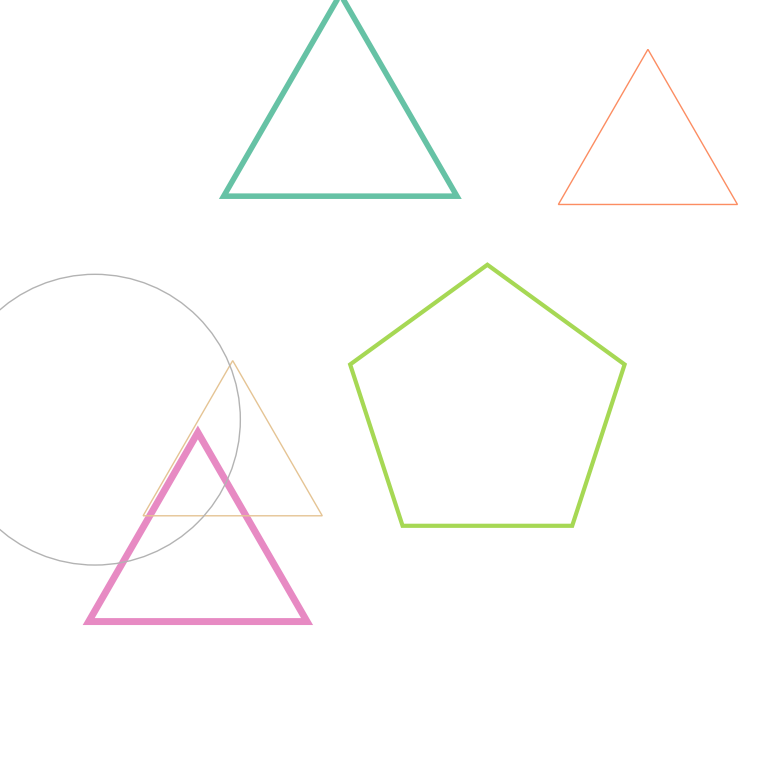[{"shape": "triangle", "thickness": 2, "radius": 0.87, "center": [0.442, 0.833]}, {"shape": "triangle", "thickness": 0.5, "radius": 0.67, "center": [0.841, 0.802]}, {"shape": "triangle", "thickness": 2.5, "radius": 0.82, "center": [0.257, 0.275]}, {"shape": "pentagon", "thickness": 1.5, "radius": 0.94, "center": [0.633, 0.469]}, {"shape": "triangle", "thickness": 0.5, "radius": 0.67, "center": [0.302, 0.397]}, {"shape": "circle", "thickness": 0.5, "radius": 0.94, "center": [0.123, 0.455]}]